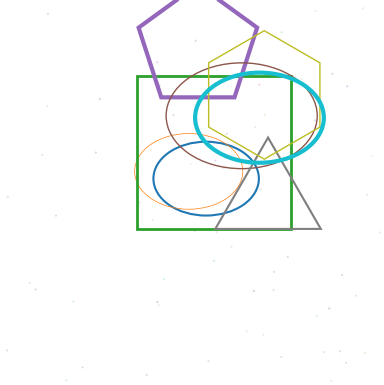[{"shape": "oval", "thickness": 1.5, "radius": 0.68, "center": [0.535, 0.536]}, {"shape": "oval", "thickness": 0.5, "radius": 0.7, "center": [0.49, 0.555]}, {"shape": "square", "thickness": 2, "radius": 1.0, "center": [0.556, 0.604]}, {"shape": "pentagon", "thickness": 3, "radius": 0.81, "center": [0.514, 0.878]}, {"shape": "oval", "thickness": 1, "radius": 0.98, "center": [0.628, 0.699]}, {"shape": "triangle", "thickness": 1.5, "radius": 0.79, "center": [0.696, 0.484]}, {"shape": "hexagon", "thickness": 1, "radius": 0.83, "center": [0.686, 0.753]}, {"shape": "oval", "thickness": 3, "radius": 0.84, "center": [0.674, 0.694]}]